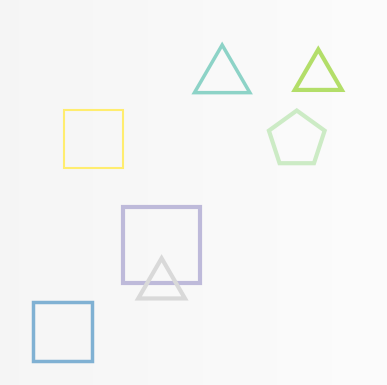[{"shape": "triangle", "thickness": 2.5, "radius": 0.41, "center": [0.573, 0.801]}, {"shape": "square", "thickness": 3, "radius": 0.5, "center": [0.417, 0.364]}, {"shape": "square", "thickness": 2.5, "radius": 0.38, "center": [0.162, 0.138]}, {"shape": "triangle", "thickness": 3, "radius": 0.35, "center": [0.821, 0.801]}, {"shape": "triangle", "thickness": 3, "radius": 0.35, "center": [0.417, 0.26]}, {"shape": "pentagon", "thickness": 3, "radius": 0.38, "center": [0.766, 0.637]}, {"shape": "square", "thickness": 1.5, "radius": 0.38, "center": [0.241, 0.639]}]